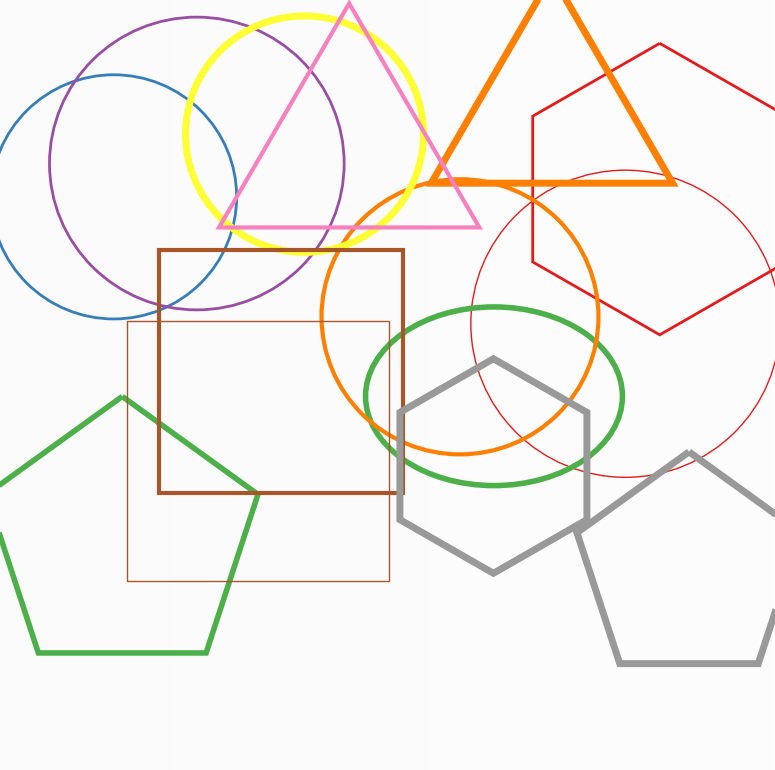[{"shape": "circle", "thickness": 0.5, "radius": 1.0, "center": [0.807, 0.58]}, {"shape": "hexagon", "thickness": 1, "radius": 0.95, "center": [0.851, 0.754]}, {"shape": "circle", "thickness": 1, "radius": 0.79, "center": [0.147, 0.744]}, {"shape": "pentagon", "thickness": 2, "radius": 0.92, "center": [0.158, 0.301]}, {"shape": "oval", "thickness": 2, "radius": 0.83, "center": [0.637, 0.485]}, {"shape": "circle", "thickness": 1, "radius": 0.95, "center": [0.254, 0.788]}, {"shape": "circle", "thickness": 1.5, "radius": 0.89, "center": [0.594, 0.589]}, {"shape": "triangle", "thickness": 2.5, "radius": 0.9, "center": [0.712, 0.852]}, {"shape": "circle", "thickness": 2.5, "radius": 0.77, "center": [0.393, 0.826]}, {"shape": "square", "thickness": 0.5, "radius": 0.84, "center": [0.333, 0.414]}, {"shape": "square", "thickness": 1.5, "radius": 0.79, "center": [0.362, 0.518]}, {"shape": "triangle", "thickness": 1.5, "radius": 0.97, "center": [0.451, 0.802]}, {"shape": "pentagon", "thickness": 2.5, "radius": 0.76, "center": [0.889, 0.261]}, {"shape": "hexagon", "thickness": 2.5, "radius": 0.7, "center": [0.637, 0.395]}]